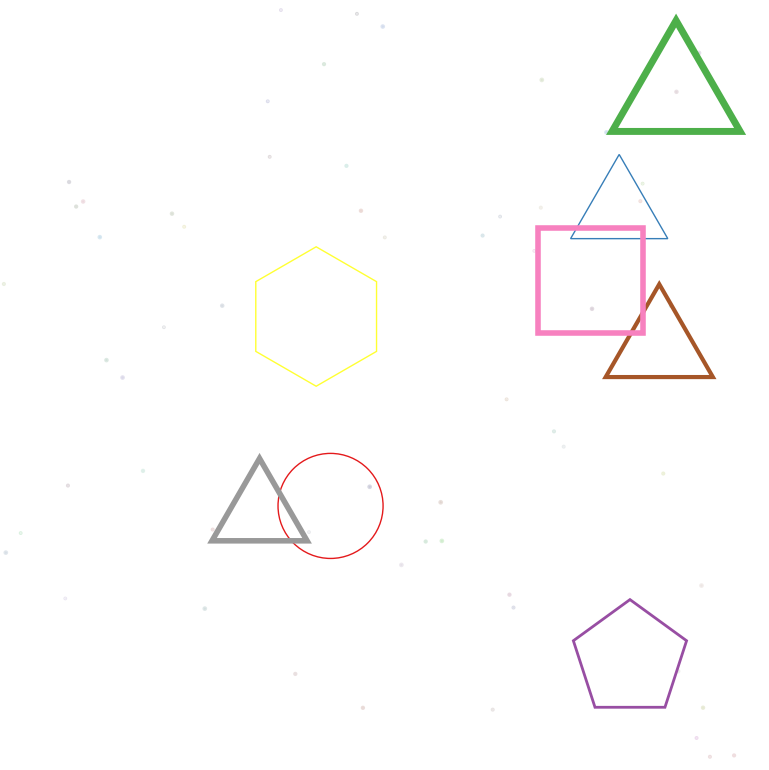[{"shape": "circle", "thickness": 0.5, "radius": 0.34, "center": [0.429, 0.343]}, {"shape": "triangle", "thickness": 0.5, "radius": 0.36, "center": [0.804, 0.727]}, {"shape": "triangle", "thickness": 2.5, "radius": 0.48, "center": [0.878, 0.877]}, {"shape": "pentagon", "thickness": 1, "radius": 0.39, "center": [0.818, 0.144]}, {"shape": "hexagon", "thickness": 0.5, "radius": 0.45, "center": [0.411, 0.589]}, {"shape": "triangle", "thickness": 1.5, "radius": 0.4, "center": [0.856, 0.55]}, {"shape": "square", "thickness": 2, "radius": 0.34, "center": [0.767, 0.636]}, {"shape": "triangle", "thickness": 2, "radius": 0.36, "center": [0.337, 0.333]}]